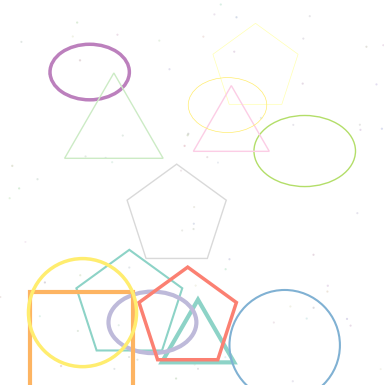[{"shape": "pentagon", "thickness": 1.5, "radius": 0.72, "center": [0.336, 0.207]}, {"shape": "triangle", "thickness": 3, "radius": 0.54, "center": [0.514, 0.113]}, {"shape": "pentagon", "thickness": 0.5, "radius": 0.58, "center": [0.664, 0.823]}, {"shape": "oval", "thickness": 3, "radius": 0.57, "center": [0.396, 0.163]}, {"shape": "pentagon", "thickness": 2.5, "radius": 0.66, "center": [0.488, 0.173]}, {"shape": "circle", "thickness": 1.5, "radius": 0.72, "center": [0.739, 0.103]}, {"shape": "square", "thickness": 3, "radius": 0.67, "center": [0.212, 0.108]}, {"shape": "oval", "thickness": 1, "radius": 0.66, "center": [0.792, 0.608]}, {"shape": "triangle", "thickness": 1, "radius": 0.57, "center": [0.601, 0.664]}, {"shape": "pentagon", "thickness": 1, "radius": 0.68, "center": [0.459, 0.438]}, {"shape": "oval", "thickness": 2.5, "radius": 0.52, "center": [0.233, 0.813]}, {"shape": "triangle", "thickness": 1, "radius": 0.74, "center": [0.296, 0.663]}, {"shape": "oval", "thickness": 0.5, "radius": 0.51, "center": [0.591, 0.727]}, {"shape": "circle", "thickness": 2.5, "radius": 0.7, "center": [0.214, 0.188]}]